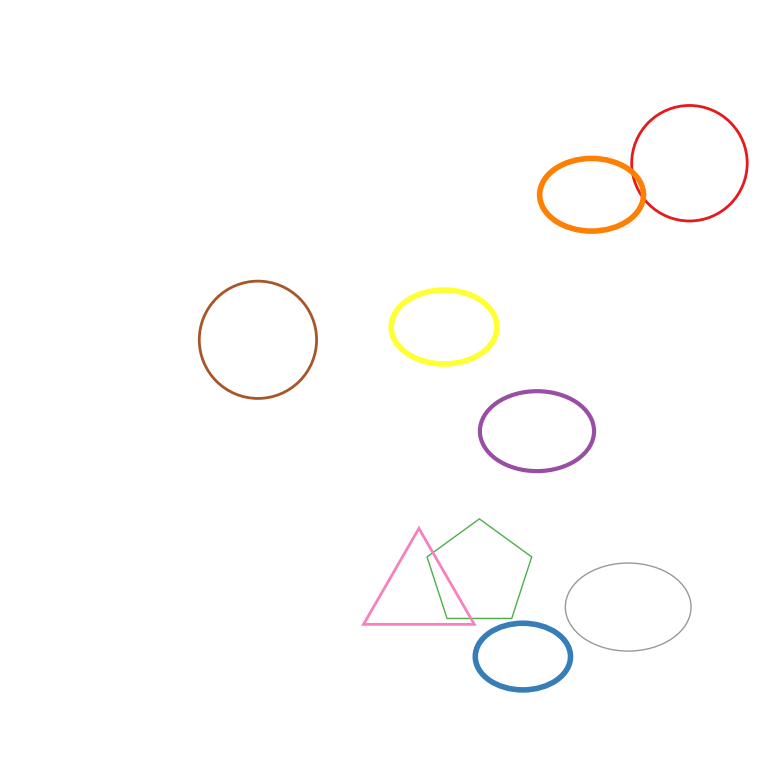[{"shape": "circle", "thickness": 1, "radius": 0.38, "center": [0.895, 0.788]}, {"shape": "oval", "thickness": 2, "radius": 0.31, "center": [0.679, 0.147]}, {"shape": "pentagon", "thickness": 0.5, "radius": 0.36, "center": [0.623, 0.255]}, {"shape": "oval", "thickness": 1.5, "radius": 0.37, "center": [0.697, 0.44]}, {"shape": "oval", "thickness": 2, "radius": 0.34, "center": [0.768, 0.747]}, {"shape": "oval", "thickness": 2, "radius": 0.34, "center": [0.577, 0.575]}, {"shape": "circle", "thickness": 1, "radius": 0.38, "center": [0.335, 0.559]}, {"shape": "triangle", "thickness": 1, "radius": 0.42, "center": [0.544, 0.231]}, {"shape": "oval", "thickness": 0.5, "radius": 0.41, "center": [0.816, 0.212]}]